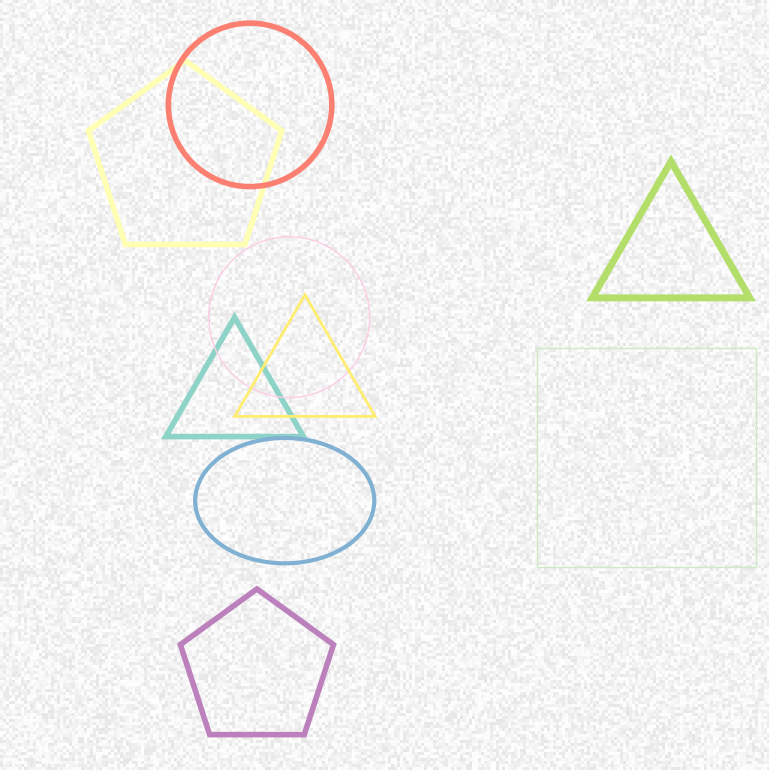[{"shape": "triangle", "thickness": 2, "radius": 0.52, "center": [0.305, 0.485]}, {"shape": "pentagon", "thickness": 2, "radius": 0.66, "center": [0.24, 0.789]}, {"shape": "circle", "thickness": 2, "radius": 0.53, "center": [0.325, 0.864]}, {"shape": "oval", "thickness": 1.5, "radius": 0.58, "center": [0.37, 0.35]}, {"shape": "triangle", "thickness": 2.5, "radius": 0.59, "center": [0.871, 0.672]}, {"shape": "circle", "thickness": 0.5, "radius": 0.52, "center": [0.376, 0.588]}, {"shape": "pentagon", "thickness": 2, "radius": 0.52, "center": [0.334, 0.131]}, {"shape": "square", "thickness": 0.5, "radius": 0.71, "center": [0.839, 0.406]}, {"shape": "triangle", "thickness": 1, "radius": 0.53, "center": [0.396, 0.512]}]